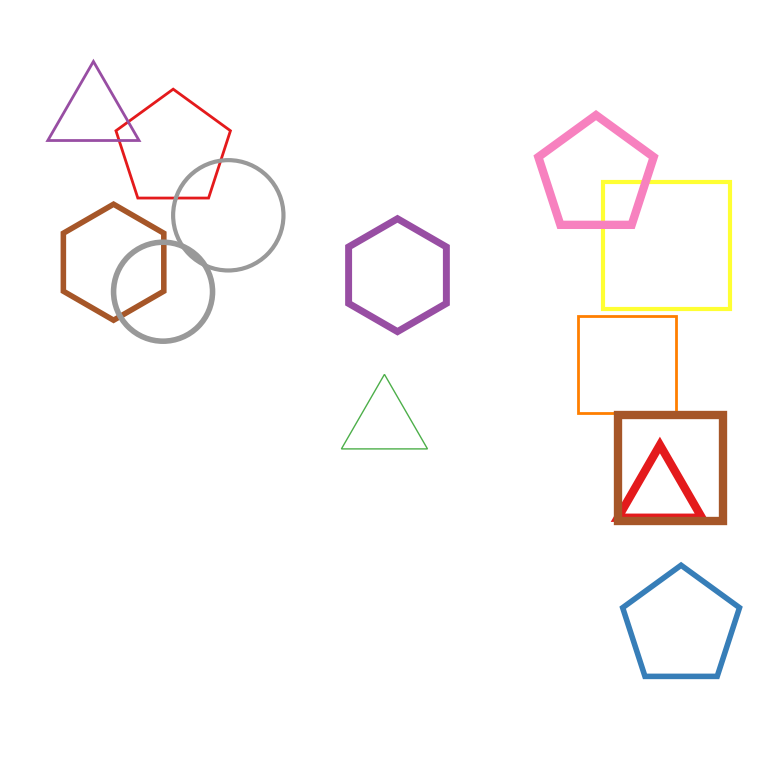[{"shape": "triangle", "thickness": 3, "radius": 0.31, "center": [0.857, 0.359]}, {"shape": "pentagon", "thickness": 1, "radius": 0.39, "center": [0.225, 0.806]}, {"shape": "pentagon", "thickness": 2, "radius": 0.4, "center": [0.885, 0.186]}, {"shape": "triangle", "thickness": 0.5, "radius": 0.32, "center": [0.499, 0.449]}, {"shape": "triangle", "thickness": 1, "radius": 0.34, "center": [0.121, 0.852]}, {"shape": "hexagon", "thickness": 2.5, "radius": 0.37, "center": [0.516, 0.643]}, {"shape": "square", "thickness": 1, "radius": 0.32, "center": [0.814, 0.526]}, {"shape": "square", "thickness": 1.5, "radius": 0.41, "center": [0.866, 0.681]}, {"shape": "square", "thickness": 3, "radius": 0.34, "center": [0.871, 0.392]}, {"shape": "hexagon", "thickness": 2, "radius": 0.38, "center": [0.148, 0.659]}, {"shape": "pentagon", "thickness": 3, "radius": 0.39, "center": [0.774, 0.772]}, {"shape": "circle", "thickness": 2, "radius": 0.32, "center": [0.212, 0.621]}, {"shape": "circle", "thickness": 1.5, "radius": 0.36, "center": [0.296, 0.72]}]